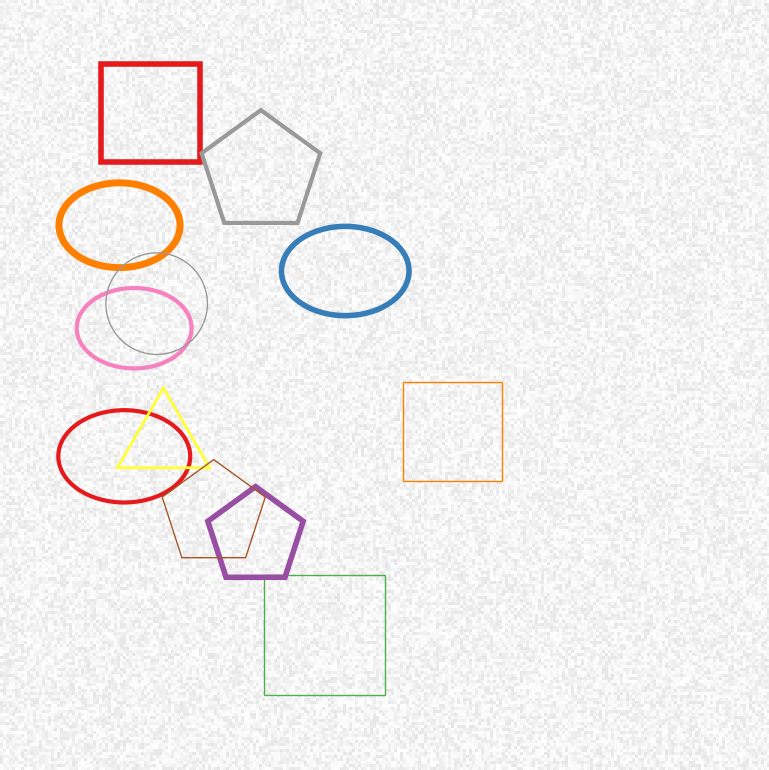[{"shape": "square", "thickness": 2, "radius": 0.32, "center": [0.195, 0.853]}, {"shape": "oval", "thickness": 1.5, "radius": 0.43, "center": [0.161, 0.407]}, {"shape": "oval", "thickness": 2, "radius": 0.41, "center": [0.448, 0.648]}, {"shape": "square", "thickness": 0.5, "radius": 0.39, "center": [0.421, 0.176]}, {"shape": "pentagon", "thickness": 2, "radius": 0.33, "center": [0.332, 0.303]}, {"shape": "oval", "thickness": 2.5, "radius": 0.39, "center": [0.155, 0.707]}, {"shape": "square", "thickness": 0.5, "radius": 0.32, "center": [0.588, 0.439]}, {"shape": "triangle", "thickness": 1, "radius": 0.35, "center": [0.212, 0.427]}, {"shape": "pentagon", "thickness": 0.5, "radius": 0.35, "center": [0.278, 0.333]}, {"shape": "oval", "thickness": 1.5, "radius": 0.37, "center": [0.174, 0.574]}, {"shape": "pentagon", "thickness": 1.5, "radius": 0.4, "center": [0.339, 0.776]}, {"shape": "circle", "thickness": 0.5, "radius": 0.33, "center": [0.203, 0.606]}]